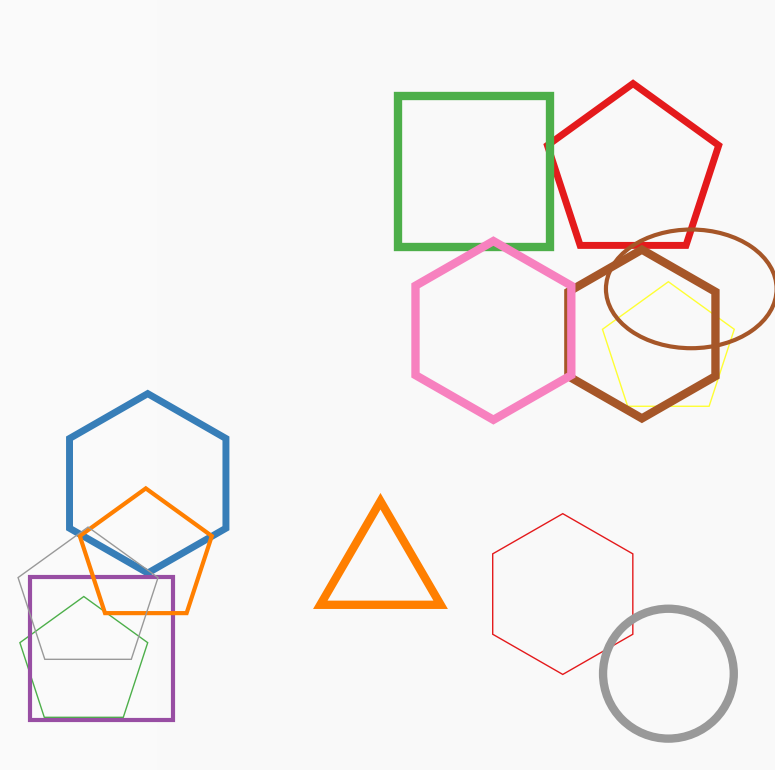[{"shape": "pentagon", "thickness": 2.5, "radius": 0.58, "center": [0.817, 0.775]}, {"shape": "hexagon", "thickness": 0.5, "radius": 0.52, "center": [0.726, 0.229]}, {"shape": "hexagon", "thickness": 2.5, "radius": 0.58, "center": [0.191, 0.372]}, {"shape": "square", "thickness": 3, "radius": 0.49, "center": [0.611, 0.778]}, {"shape": "pentagon", "thickness": 0.5, "radius": 0.43, "center": [0.108, 0.139]}, {"shape": "square", "thickness": 1.5, "radius": 0.46, "center": [0.131, 0.158]}, {"shape": "triangle", "thickness": 3, "radius": 0.45, "center": [0.491, 0.259]}, {"shape": "pentagon", "thickness": 1.5, "radius": 0.45, "center": [0.188, 0.276]}, {"shape": "pentagon", "thickness": 0.5, "radius": 0.45, "center": [0.862, 0.545]}, {"shape": "oval", "thickness": 1.5, "radius": 0.55, "center": [0.892, 0.625]}, {"shape": "hexagon", "thickness": 3, "radius": 0.55, "center": [0.828, 0.566]}, {"shape": "hexagon", "thickness": 3, "radius": 0.58, "center": [0.637, 0.571]}, {"shape": "circle", "thickness": 3, "radius": 0.42, "center": [0.862, 0.125]}, {"shape": "pentagon", "thickness": 0.5, "radius": 0.47, "center": [0.114, 0.221]}]